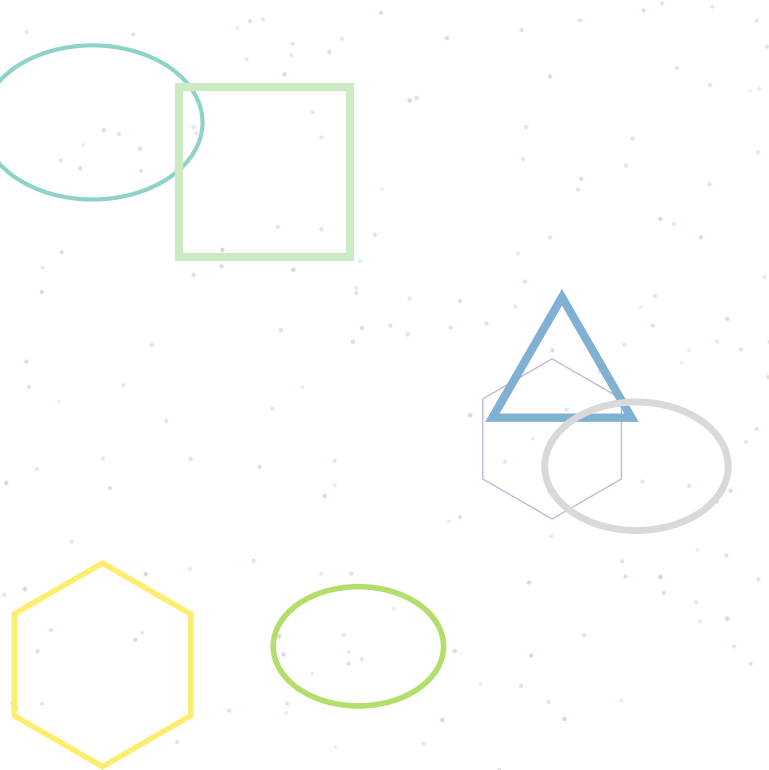[{"shape": "oval", "thickness": 1.5, "radius": 0.71, "center": [0.12, 0.841]}, {"shape": "hexagon", "thickness": 0.5, "radius": 0.52, "center": [0.717, 0.43]}, {"shape": "triangle", "thickness": 3, "radius": 0.52, "center": [0.73, 0.51]}, {"shape": "oval", "thickness": 2, "radius": 0.55, "center": [0.465, 0.161]}, {"shape": "oval", "thickness": 2.5, "radius": 0.6, "center": [0.827, 0.394]}, {"shape": "square", "thickness": 3, "radius": 0.55, "center": [0.344, 0.776]}, {"shape": "hexagon", "thickness": 2, "radius": 0.66, "center": [0.133, 0.137]}]